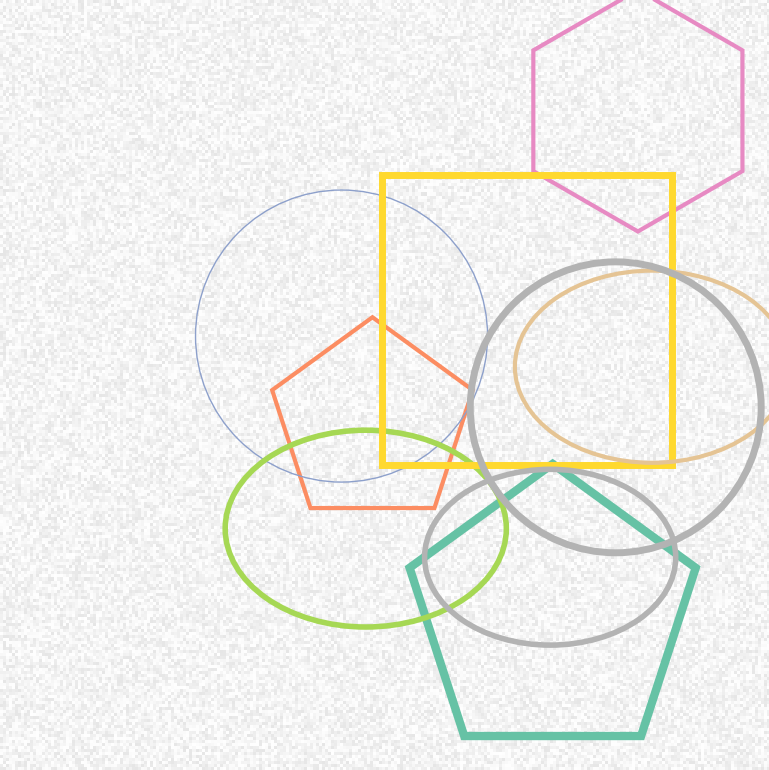[{"shape": "pentagon", "thickness": 3, "radius": 0.98, "center": [0.718, 0.202]}, {"shape": "pentagon", "thickness": 1.5, "radius": 0.68, "center": [0.484, 0.451]}, {"shape": "circle", "thickness": 0.5, "radius": 0.95, "center": [0.444, 0.564]}, {"shape": "hexagon", "thickness": 1.5, "radius": 0.78, "center": [0.828, 0.856]}, {"shape": "oval", "thickness": 2, "radius": 0.91, "center": [0.475, 0.314]}, {"shape": "square", "thickness": 2.5, "radius": 0.94, "center": [0.684, 0.585]}, {"shape": "oval", "thickness": 1.5, "radius": 0.89, "center": [0.847, 0.524]}, {"shape": "circle", "thickness": 2.5, "radius": 0.94, "center": [0.8, 0.471]}, {"shape": "oval", "thickness": 2, "radius": 0.82, "center": [0.714, 0.276]}]